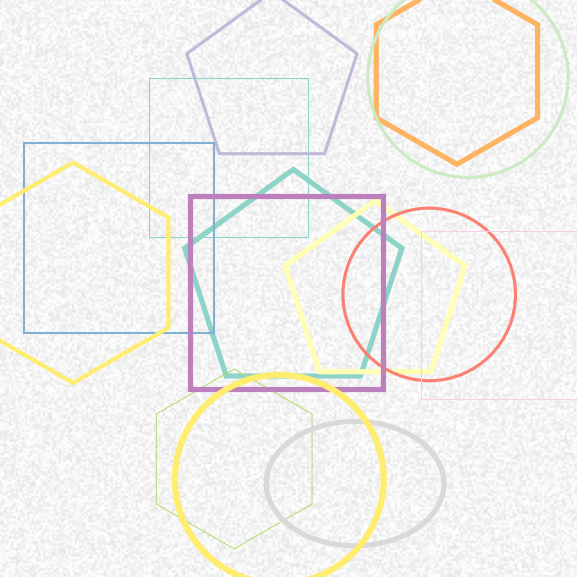[{"shape": "pentagon", "thickness": 2.5, "radius": 0.99, "center": [0.508, 0.508]}, {"shape": "square", "thickness": 0.5, "radius": 0.69, "center": [0.395, 0.727]}, {"shape": "pentagon", "thickness": 2.5, "radius": 0.82, "center": [0.65, 0.488]}, {"shape": "pentagon", "thickness": 1.5, "radius": 0.77, "center": [0.471, 0.858]}, {"shape": "circle", "thickness": 1.5, "radius": 0.75, "center": [0.743, 0.489]}, {"shape": "square", "thickness": 1, "radius": 0.82, "center": [0.206, 0.587]}, {"shape": "hexagon", "thickness": 2.5, "radius": 0.81, "center": [0.791, 0.876]}, {"shape": "hexagon", "thickness": 0.5, "radius": 0.78, "center": [0.405, 0.204]}, {"shape": "square", "thickness": 0.5, "radius": 0.73, "center": [0.875, 0.453]}, {"shape": "oval", "thickness": 2.5, "radius": 0.77, "center": [0.615, 0.162]}, {"shape": "square", "thickness": 2.5, "radius": 0.83, "center": [0.496, 0.493]}, {"shape": "circle", "thickness": 1.5, "radius": 0.87, "center": [0.81, 0.865]}, {"shape": "hexagon", "thickness": 2, "radius": 0.95, "center": [0.127, 0.527]}, {"shape": "circle", "thickness": 3, "radius": 0.9, "center": [0.484, 0.169]}]